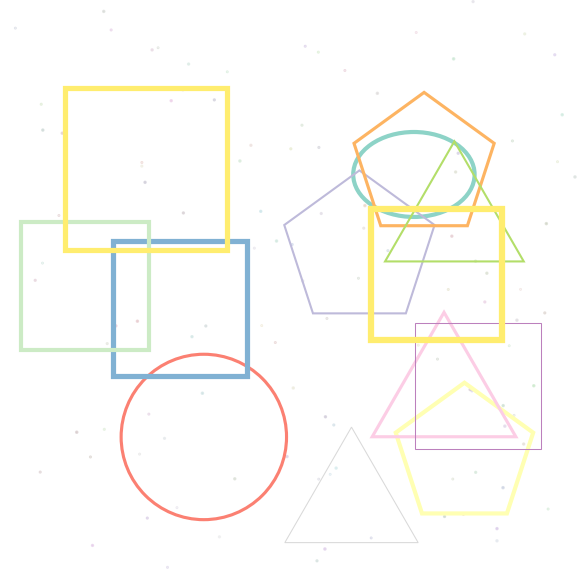[{"shape": "oval", "thickness": 2, "radius": 0.53, "center": [0.717, 0.697]}, {"shape": "pentagon", "thickness": 2, "radius": 0.63, "center": [0.804, 0.211]}, {"shape": "pentagon", "thickness": 1, "radius": 0.68, "center": [0.622, 0.567]}, {"shape": "circle", "thickness": 1.5, "radius": 0.72, "center": [0.353, 0.242]}, {"shape": "square", "thickness": 2.5, "radius": 0.58, "center": [0.312, 0.465]}, {"shape": "pentagon", "thickness": 1.5, "radius": 0.64, "center": [0.734, 0.712]}, {"shape": "triangle", "thickness": 1, "radius": 0.69, "center": [0.787, 0.616]}, {"shape": "triangle", "thickness": 1.5, "radius": 0.72, "center": [0.769, 0.315]}, {"shape": "triangle", "thickness": 0.5, "radius": 0.67, "center": [0.609, 0.126]}, {"shape": "square", "thickness": 0.5, "radius": 0.55, "center": [0.828, 0.331]}, {"shape": "square", "thickness": 2, "radius": 0.56, "center": [0.147, 0.504]}, {"shape": "square", "thickness": 2.5, "radius": 0.7, "center": [0.253, 0.706]}, {"shape": "square", "thickness": 3, "radius": 0.57, "center": [0.755, 0.523]}]